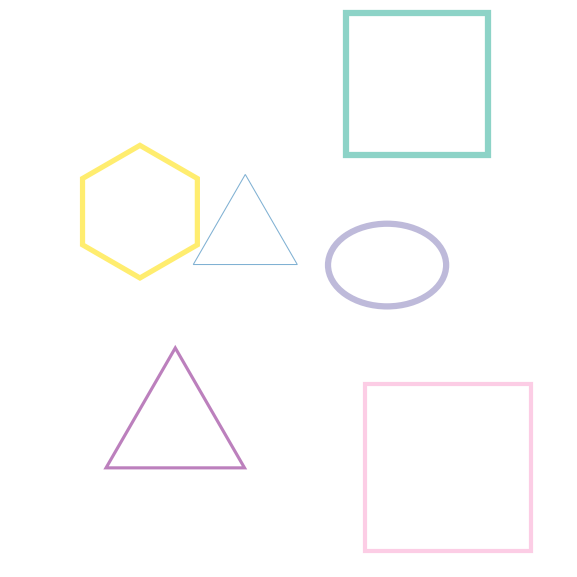[{"shape": "square", "thickness": 3, "radius": 0.61, "center": [0.722, 0.853]}, {"shape": "oval", "thickness": 3, "radius": 0.51, "center": [0.67, 0.54]}, {"shape": "triangle", "thickness": 0.5, "radius": 0.52, "center": [0.425, 0.593]}, {"shape": "square", "thickness": 2, "radius": 0.72, "center": [0.776, 0.19]}, {"shape": "triangle", "thickness": 1.5, "radius": 0.69, "center": [0.304, 0.258]}, {"shape": "hexagon", "thickness": 2.5, "radius": 0.57, "center": [0.242, 0.633]}]